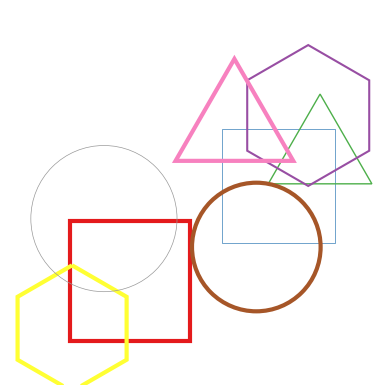[{"shape": "square", "thickness": 3, "radius": 0.78, "center": [0.337, 0.271]}, {"shape": "square", "thickness": 0.5, "radius": 0.74, "center": [0.723, 0.517]}, {"shape": "triangle", "thickness": 1, "radius": 0.78, "center": [0.831, 0.6]}, {"shape": "hexagon", "thickness": 1.5, "radius": 0.91, "center": [0.801, 0.7]}, {"shape": "hexagon", "thickness": 3, "radius": 0.82, "center": [0.187, 0.147]}, {"shape": "circle", "thickness": 3, "radius": 0.84, "center": [0.666, 0.358]}, {"shape": "triangle", "thickness": 3, "radius": 0.88, "center": [0.609, 0.67]}, {"shape": "circle", "thickness": 0.5, "radius": 0.95, "center": [0.27, 0.432]}]